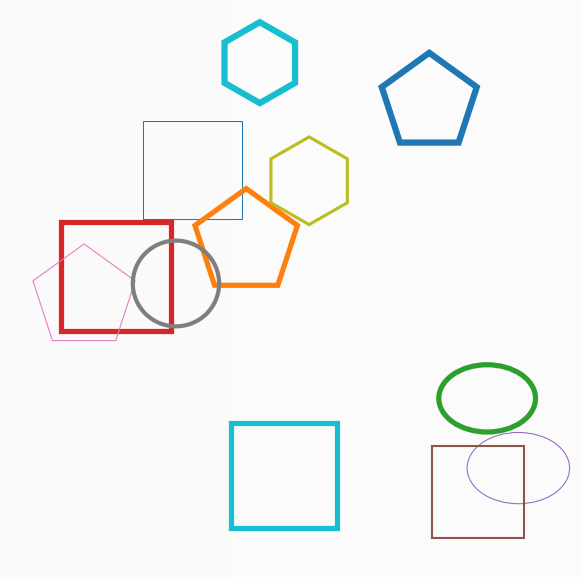[{"shape": "pentagon", "thickness": 3, "radius": 0.43, "center": [0.739, 0.822]}, {"shape": "square", "thickness": 0.5, "radius": 0.43, "center": [0.331, 0.705]}, {"shape": "pentagon", "thickness": 2.5, "radius": 0.46, "center": [0.424, 0.58]}, {"shape": "oval", "thickness": 2.5, "radius": 0.42, "center": [0.838, 0.309]}, {"shape": "square", "thickness": 2.5, "radius": 0.47, "center": [0.2, 0.521]}, {"shape": "oval", "thickness": 0.5, "radius": 0.44, "center": [0.892, 0.189]}, {"shape": "square", "thickness": 1, "radius": 0.4, "center": [0.822, 0.146]}, {"shape": "pentagon", "thickness": 0.5, "radius": 0.46, "center": [0.145, 0.484]}, {"shape": "circle", "thickness": 2, "radius": 0.37, "center": [0.303, 0.508]}, {"shape": "hexagon", "thickness": 1.5, "radius": 0.38, "center": [0.532, 0.686]}, {"shape": "hexagon", "thickness": 3, "radius": 0.35, "center": [0.447, 0.891]}, {"shape": "square", "thickness": 2.5, "radius": 0.45, "center": [0.489, 0.176]}]